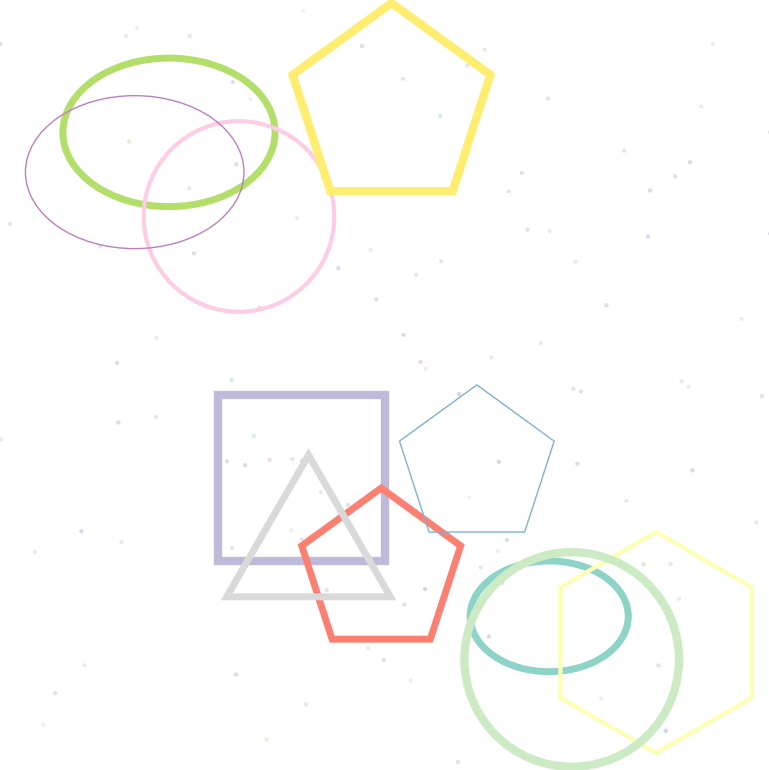[{"shape": "oval", "thickness": 2.5, "radius": 0.51, "center": [0.713, 0.2]}, {"shape": "hexagon", "thickness": 1.5, "radius": 0.72, "center": [0.852, 0.166]}, {"shape": "square", "thickness": 3, "radius": 0.54, "center": [0.392, 0.379]}, {"shape": "pentagon", "thickness": 2.5, "radius": 0.54, "center": [0.495, 0.258]}, {"shape": "pentagon", "thickness": 0.5, "radius": 0.53, "center": [0.619, 0.394]}, {"shape": "oval", "thickness": 2.5, "radius": 0.69, "center": [0.219, 0.828]}, {"shape": "circle", "thickness": 1.5, "radius": 0.62, "center": [0.31, 0.719]}, {"shape": "triangle", "thickness": 2.5, "radius": 0.61, "center": [0.401, 0.286]}, {"shape": "oval", "thickness": 0.5, "radius": 0.71, "center": [0.175, 0.776]}, {"shape": "circle", "thickness": 3, "radius": 0.7, "center": [0.742, 0.144]}, {"shape": "pentagon", "thickness": 3, "radius": 0.68, "center": [0.508, 0.861]}]